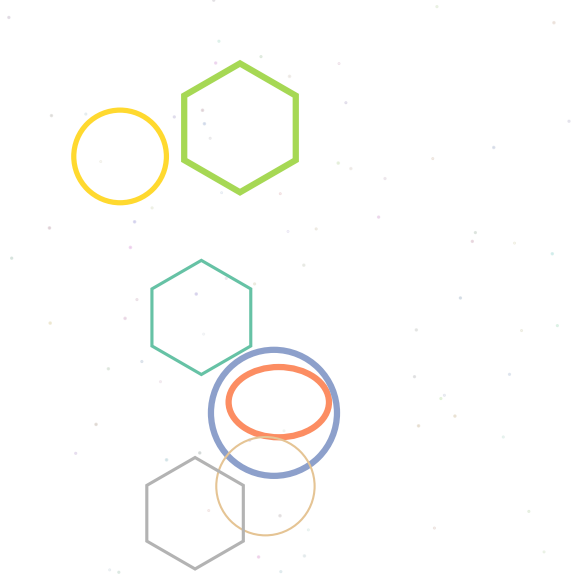[{"shape": "hexagon", "thickness": 1.5, "radius": 0.49, "center": [0.349, 0.449]}, {"shape": "oval", "thickness": 3, "radius": 0.43, "center": [0.483, 0.303]}, {"shape": "circle", "thickness": 3, "radius": 0.55, "center": [0.474, 0.284]}, {"shape": "hexagon", "thickness": 3, "radius": 0.56, "center": [0.416, 0.778]}, {"shape": "circle", "thickness": 2.5, "radius": 0.4, "center": [0.208, 0.728]}, {"shape": "circle", "thickness": 1, "radius": 0.43, "center": [0.46, 0.157]}, {"shape": "hexagon", "thickness": 1.5, "radius": 0.48, "center": [0.338, 0.11]}]